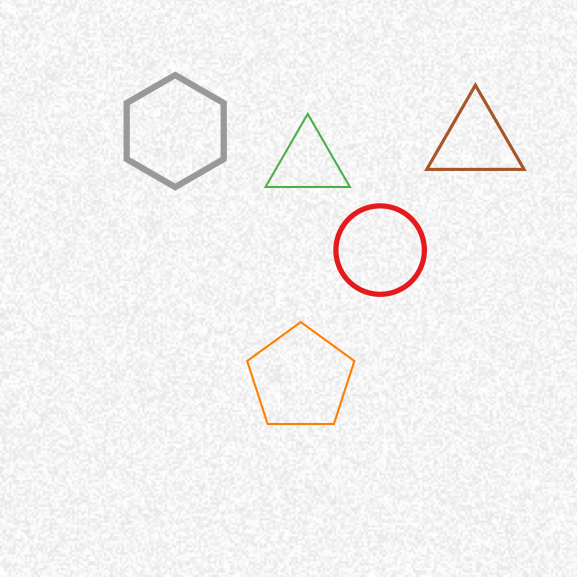[{"shape": "circle", "thickness": 2.5, "radius": 0.38, "center": [0.658, 0.566]}, {"shape": "triangle", "thickness": 1, "radius": 0.42, "center": [0.533, 0.718]}, {"shape": "pentagon", "thickness": 1, "radius": 0.49, "center": [0.521, 0.344]}, {"shape": "triangle", "thickness": 1.5, "radius": 0.49, "center": [0.823, 0.754]}, {"shape": "hexagon", "thickness": 3, "radius": 0.49, "center": [0.303, 0.772]}]